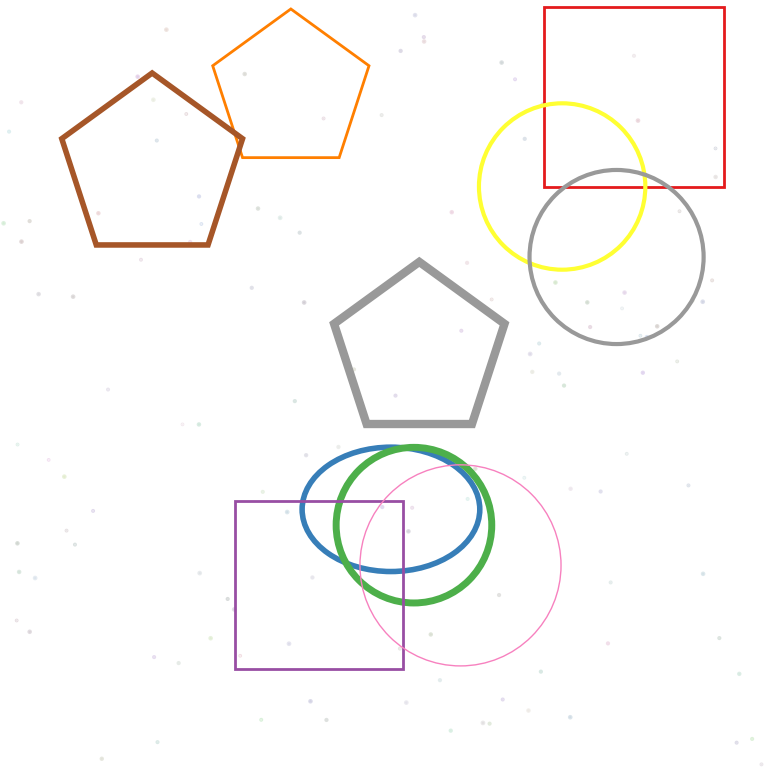[{"shape": "square", "thickness": 1, "radius": 0.59, "center": [0.824, 0.874]}, {"shape": "oval", "thickness": 2, "radius": 0.58, "center": [0.508, 0.339]}, {"shape": "circle", "thickness": 2.5, "radius": 0.51, "center": [0.538, 0.318]}, {"shape": "square", "thickness": 1, "radius": 0.55, "center": [0.415, 0.24]}, {"shape": "pentagon", "thickness": 1, "radius": 0.53, "center": [0.378, 0.882]}, {"shape": "circle", "thickness": 1.5, "radius": 0.54, "center": [0.73, 0.758]}, {"shape": "pentagon", "thickness": 2, "radius": 0.62, "center": [0.198, 0.782]}, {"shape": "circle", "thickness": 0.5, "radius": 0.65, "center": [0.598, 0.266]}, {"shape": "circle", "thickness": 1.5, "radius": 0.57, "center": [0.801, 0.666]}, {"shape": "pentagon", "thickness": 3, "radius": 0.58, "center": [0.545, 0.543]}]